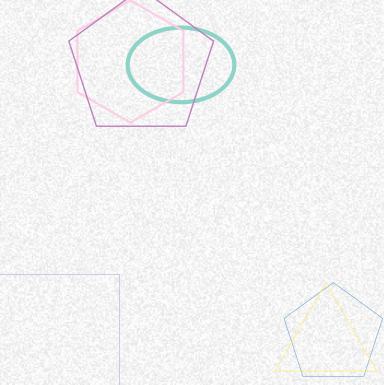[{"shape": "oval", "thickness": 3, "radius": 0.69, "center": [0.47, 0.831]}, {"shape": "square", "thickness": 0.5, "radius": 0.92, "center": [0.125, 0.106]}, {"shape": "pentagon", "thickness": 0.5, "radius": 0.67, "center": [0.866, 0.131]}, {"shape": "hexagon", "thickness": 1.5, "radius": 0.79, "center": [0.339, 0.84]}, {"shape": "pentagon", "thickness": 1, "radius": 0.99, "center": [0.367, 0.832]}, {"shape": "triangle", "thickness": 0.5, "radius": 0.76, "center": [0.846, 0.113]}]